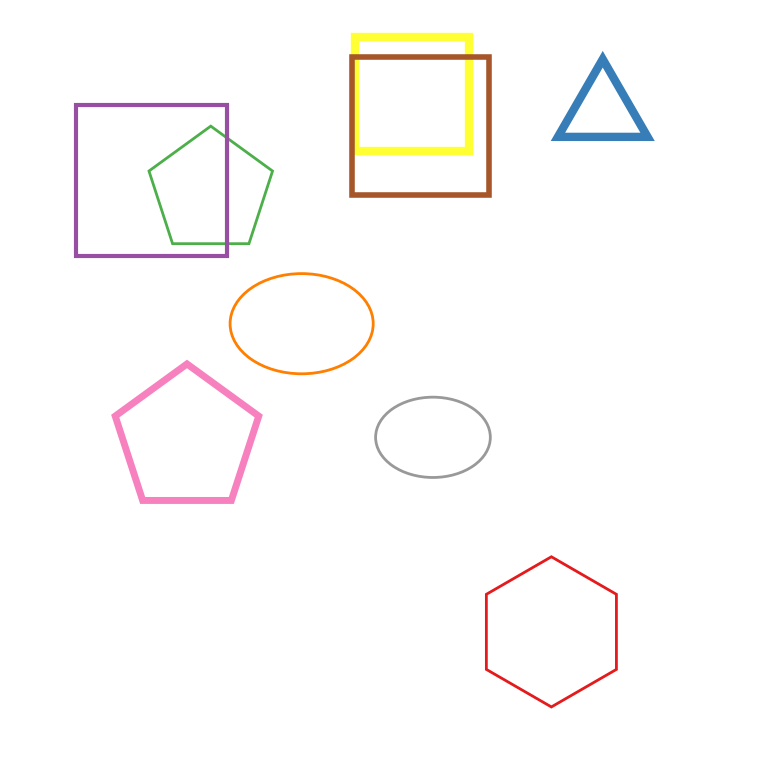[{"shape": "hexagon", "thickness": 1, "radius": 0.49, "center": [0.716, 0.179]}, {"shape": "triangle", "thickness": 3, "radius": 0.34, "center": [0.783, 0.856]}, {"shape": "pentagon", "thickness": 1, "radius": 0.42, "center": [0.274, 0.752]}, {"shape": "square", "thickness": 1.5, "radius": 0.49, "center": [0.197, 0.766]}, {"shape": "oval", "thickness": 1, "radius": 0.46, "center": [0.392, 0.58]}, {"shape": "square", "thickness": 3, "radius": 0.37, "center": [0.535, 0.878]}, {"shape": "square", "thickness": 2, "radius": 0.45, "center": [0.546, 0.836]}, {"shape": "pentagon", "thickness": 2.5, "radius": 0.49, "center": [0.243, 0.429]}, {"shape": "oval", "thickness": 1, "radius": 0.37, "center": [0.562, 0.432]}]